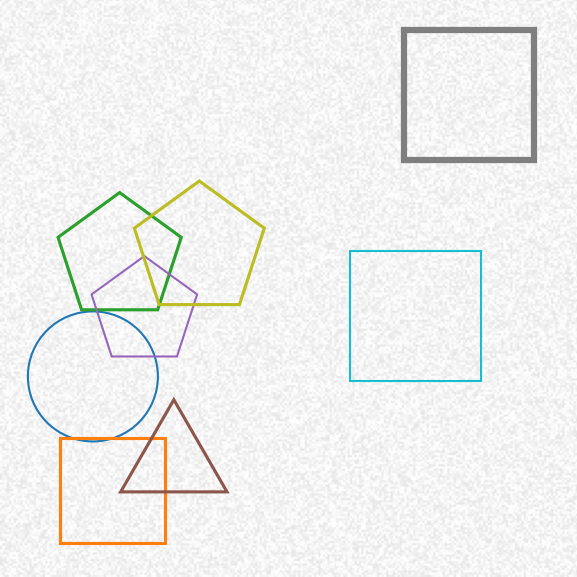[{"shape": "circle", "thickness": 1, "radius": 0.56, "center": [0.161, 0.347]}, {"shape": "square", "thickness": 1.5, "radius": 0.45, "center": [0.195, 0.149]}, {"shape": "pentagon", "thickness": 1.5, "radius": 0.56, "center": [0.207, 0.553]}, {"shape": "pentagon", "thickness": 1, "radius": 0.48, "center": [0.25, 0.46]}, {"shape": "triangle", "thickness": 1.5, "radius": 0.53, "center": [0.301, 0.201]}, {"shape": "square", "thickness": 3, "radius": 0.56, "center": [0.812, 0.835]}, {"shape": "pentagon", "thickness": 1.5, "radius": 0.59, "center": [0.345, 0.567]}, {"shape": "square", "thickness": 1, "radius": 0.57, "center": [0.72, 0.452]}]